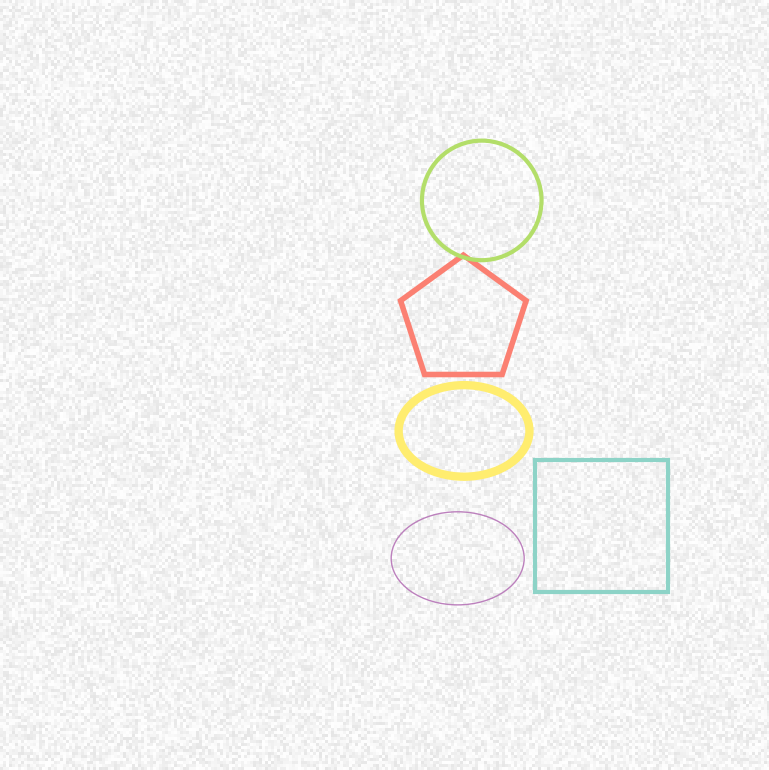[{"shape": "square", "thickness": 1.5, "radius": 0.43, "center": [0.781, 0.317]}, {"shape": "pentagon", "thickness": 2, "radius": 0.43, "center": [0.602, 0.583]}, {"shape": "circle", "thickness": 1.5, "radius": 0.39, "center": [0.626, 0.74]}, {"shape": "oval", "thickness": 0.5, "radius": 0.43, "center": [0.594, 0.275]}, {"shape": "oval", "thickness": 3, "radius": 0.42, "center": [0.603, 0.44]}]